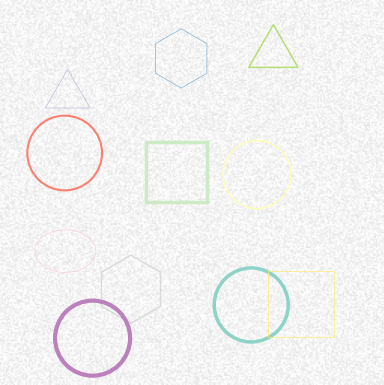[{"shape": "circle", "thickness": 2.5, "radius": 0.48, "center": [0.653, 0.208]}, {"shape": "circle", "thickness": 1, "radius": 0.44, "center": [0.667, 0.547]}, {"shape": "triangle", "thickness": 0.5, "radius": 0.34, "center": [0.176, 0.753]}, {"shape": "circle", "thickness": 1.5, "radius": 0.49, "center": [0.168, 0.603]}, {"shape": "hexagon", "thickness": 0.5, "radius": 0.39, "center": [0.471, 0.848]}, {"shape": "triangle", "thickness": 1, "radius": 0.37, "center": [0.71, 0.862]}, {"shape": "oval", "thickness": 0.5, "radius": 0.4, "center": [0.17, 0.348]}, {"shape": "hexagon", "thickness": 1, "radius": 0.44, "center": [0.34, 0.249]}, {"shape": "circle", "thickness": 3, "radius": 0.49, "center": [0.241, 0.122]}, {"shape": "square", "thickness": 2.5, "radius": 0.39, "center": [0.458, 0.553]}, {"shape": "square", "thickness": 0.5, "radius": 0.43, "center": [0.782, 0.211]}]